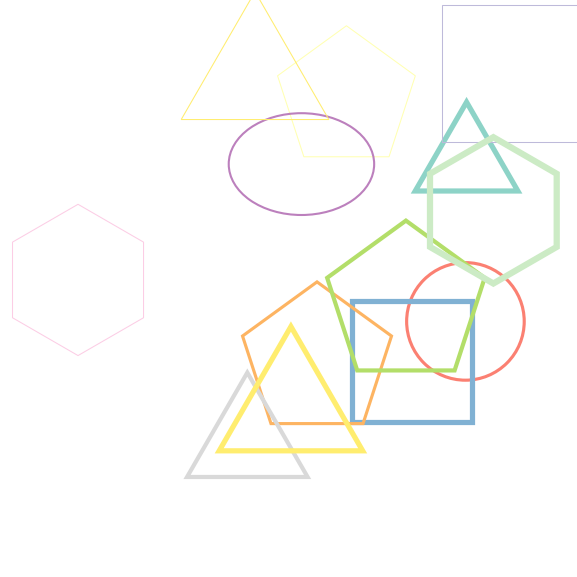[{"shape": "triangle", "thickness": 2.5, "radius": 0.51, "center": [0.808, 0.72]}, {"shape": "pentagon", "thickness": 0.5, "radius": 0.63, "center": [0.6, 0.829]}, {"shape": "square", "thickness": 0.5, "radius": 0.59, "center": [0.884, 0.872]}, {"shape": "circle", "thickness": 1.5, "radius": 0.51, "center": [0.806, 0.443]}, {"shape": "square", "thickness": 2.5, "radius": 0.52, "center": [0.714, 0.373]}, {"shape": "pentagon", "thickness": 1.5, "radius": 0.68, "center": [0.549, 0.375]}, {"shape": "pentagon", "thickness": 2, "radius": 0.72, "center": [0.703, 0.474]}, {"shape": "hexagon", "thickness": 0.5, "radius": 0.65, "center": [0.135, 0.514]}, {"shape": "triangle", "thickness": 2, "radius": 0.6, "center": [0.428, 0.233]}, {"shape": "oval", "thickness": 1, "radius": 0.63, "center": [0.522, 0.715]}, {"shape": "hexagon", "thickness": 3, "radius": 0.63, "center": [0.854, 0.635]}, {"shape": "triangle", "thickness": 2.5, "radius": 0.72, "center": [0.504, 0.29]}, {"shape": "triangle", "thickness": 0.5, "radius": 0.74, "center": [0.442, 0.866]}]